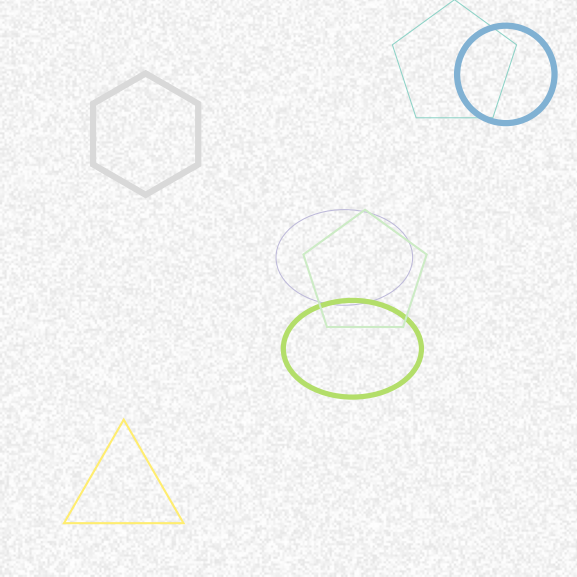[{"shape": "pentagon", "thickness": 0.5, "radius": 0.57, "center": [0.787, 0.887]}, {"shape": "oval", "thickness": 0.5, "radius": 0.59, "center": [0.596, 0.553]}, {"shape": "circle", "thickness": 3, "radius": 0.42, "center": [0.876, 0.87]}, {"shape": "oval", "thickness": 2.5, "radius": 0.6, "center": [0.61, 0.395]}, {"shape": "hexagon", "thickness": 3, "radius": 0.53, "center": [0.252, 0.767]}, {"shape": "pentagon", "thickness": 1, "radius": 0.56, "center": [0.632, 0.524]}, {"shape": "triangle", "thickness": 1, "radius": 0.6, "center": [0.214, 0.153]}]